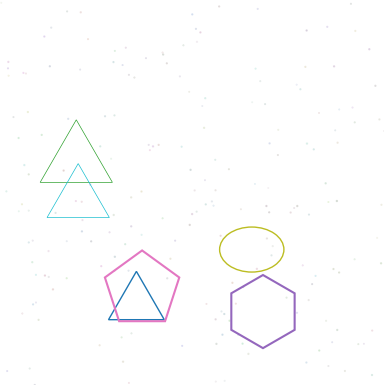[{"shape": "triangle", "thickness": 1, "radius": 0.42, "center": [0.354, 0.211]}, {"shape": "triangle", "thickness": 0.5, "radius": 0.54, "center": [0.198, 0.58]}, {"shape": "hexagon", "thickness": 1.5, "radius": 0.47, "center": [0.683, 0.191]}, {"shape": "pentagon", "thickness": 1.5, "radius": 0.51, "center": [0.369, 0.248]}, {"shape": "oval", "thickness": 1, "radius": 0.42, "center": [0.654, 0.352]}, {"shape": "triangle", "thickness": 0.5, "radius": 0.47, "center": [0.203, 0.482]}]